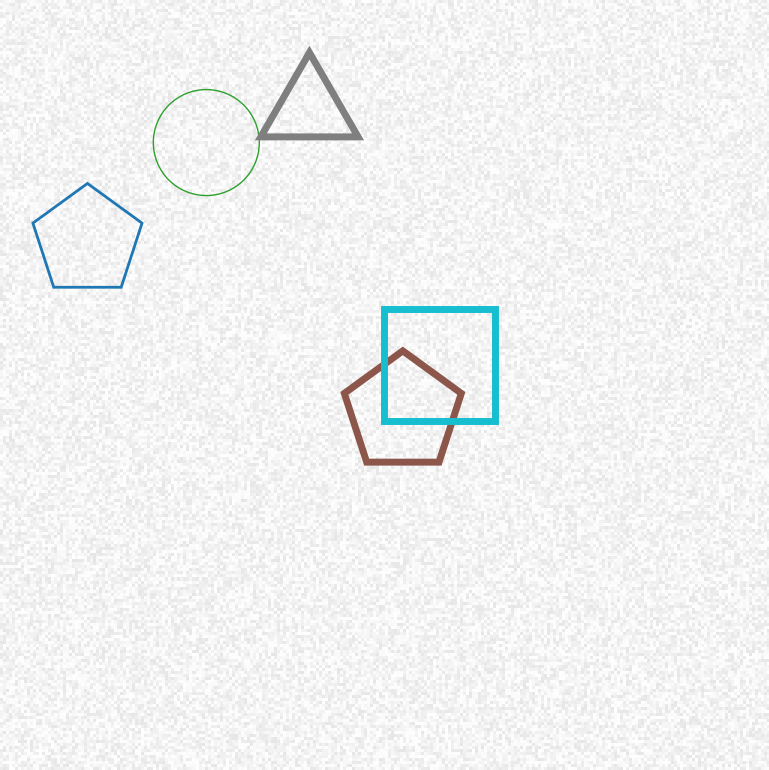[{"shape": "pentagon", "thickness": 1, "radius": 0.37, "center": [0.114, 0.687]}, {"shape": "circle", "thickness": 0.5, "radius": 0.34, "center": [0.268, 0.815]}, {"shape": "pentagon", "thickness": 2.5, "radius": 0.4, "center": [0.523, 0.464]}, {"shape": "triangle", "thickness": 2.5, "radius": 0.36, "center": [0.402, 0.859]}, {"shape": "square", "thickness": 2.5, "radius": 0.36, "center": [0.571, 0.526]}]